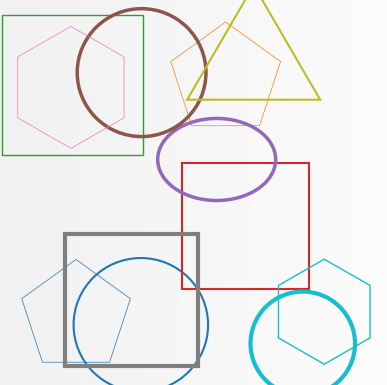[{"shape": "pentagon", "thickness": 0.5, "radius": 0.74, "center": [0.196, 0.179]}, {"shape": "circle", "thickness": 1.5, "radius": 0.87, "center": [0.363, 0.156]}, {"shape": "pentagon", "thickness": 0.5, "radius": 0.74, "center": [0.582, 0.794]}, {"shape": "square", "thickness": 1, "radius": 0.91, "center": [0.188, 0.779]}, {"shape": "square", "thickness": 1.5, "radius": 0.81, "center": [0.634, 0.413]}, {"shape": "oval", "thickness": 2.5, "radius": 0.76, "center": [0.559, 0.586]}, {"shape": "circle", "thickness": 2.5, "radius": 0.83, "center": [0.365, 0.811]}, {"shape": "hexagon", "thickness": 0.5, "radius": 0.79, "center": [0.183, 0.773]}, {"shape": "square", "thickness": 3, "radius": 0.86, "center": [0.339, 0.22]}, {"shape": "triangle", "thickness": 1.5, "radius": 0.99, "center": [0.655, 0.84]}, {"shape": "circle", "thickness": 3, "radius": 0.67, "center": [0.781, 0.108]}, {"shape": "hexagon", "thickness": 1, "radius": 0.68, "center": [0.837, 0.19]}]